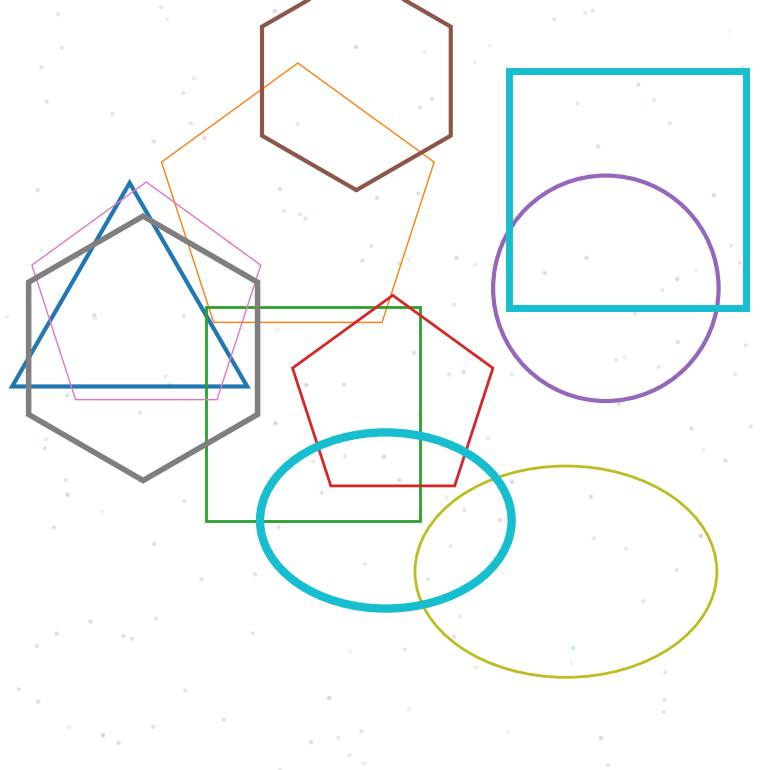[{"shape": "triangle", "thickness": 1.5, "radius": 0.88, "center": [0.168, 0.586]}, {"shape": "pentagon", "thickness": 0.5, "radius": 0.93, "center": [0.387, 0.732]}, {"shape": "square", "thickness": 1, "radius": 0.69, "center": [0.407, 0.462]}, {"shape": "pentagon", "thickness": 1, "radius": 0.68, "center": [0.51, 0.48]}, {"shape": "circle", "thickness": 1.5, "radius": 0.73, "center": [0.787, 0.626]}, {"shape": "hexagon", "thickness": 1.5, "radius": 0.71, "center": [0.463, 0.895]}, {"shape": "pentagon", "thickness": 0.5, "radius": 0.78, "center": [0.19, 0.607]}, {"shape": "hexagon", "thickness": 2, "radius": 0.86, "center": [0.186, 0.548]}, {"shape": "oval", "thickness": 1, "radius": 0.98, "center": [0.735, 0.258]}, {"shape": "square", "thickness": 2.5, "radius": 0.77, "center": [0.815, 0.754]}, {"shape": "oval", "thickness": 3, "radius": 0.82, "center": [0.501, 0.324]}]